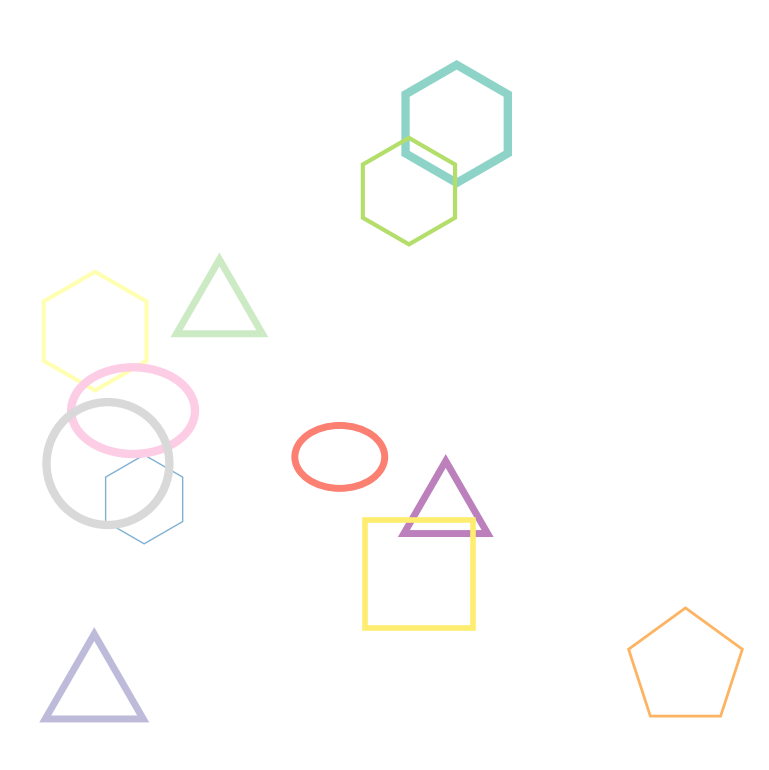[{"shape": "hexagon", "thickness": 3, "radius": 0.38, "center": [0.593, 0.839]}, {"shape": "hexagon", "thickness": 1.5, "radius": 0.39, "center": [0.124, 0.57]}, {"shape": "triangle", "thickness": 2.5, "radius": 0.37, "center": [0.122, 0.103]}, {"shape": "oval", "thickness": 2.5, "radius": 0.29, "center": [0.441, 0.407]}, {"shape": "hexagon", "thickness": 0.5, "radius": 0.29, "center": [0.187, 0.352]}, {"shape": "pentagon", "thickness": 1, "radius": 0.39, "center": [0.89, 0.133]}, {"shape": "hexagon", "thickness": 1.5, "radius": 0.35, "center": [0.531, 0.752]}, {"shape": "oval", "thickness": 3, "radius": 0.4, "center": [0.173, 0.467]}, {"shape": "circle", "thickness": 3, "radius": 0.4, "center": [0.14, 0.398]}, {"shape": "triangle", "thickness": 2.5, "radius": 0.31, "center": [0.579, 0.338]}, {"shape": "triangle", "thickness": 2.5, "radius": 0.32, "center": [0.285, 0.599]}, {"shape": "square", "thickness": 2, "radius": 0.35, "center": [0.544, 0.255]}]